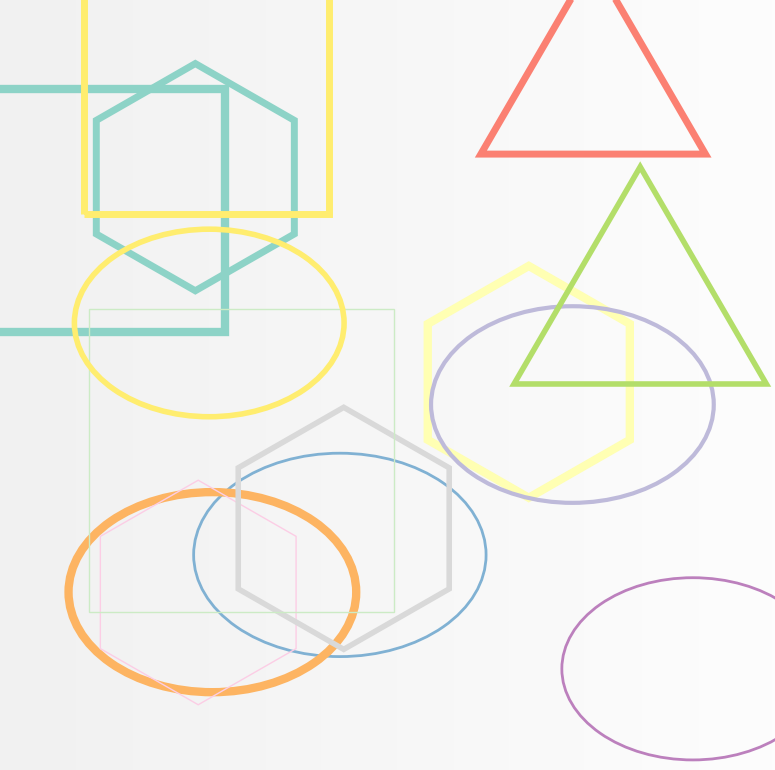[{"shape": "hexagon", "thickness": 2.5, "radius": 0.74, "center": [0.252, 0.77]}, {"shape": "square", "thickness": 3, "radius": 0.79, "center": [0.132, 0.727]}, {"shape": "hexagon", "thickness": 3, "radius": 0.75, "center": [0.682, 0.504]}, {"shape": "oval", "thickness": 1.5, "radius": 0.91, "center": [0.739, 0.475]}, {"shape": "triangle", "thickness": 2.5, "radius": 0.84, "center": [0.765, 0.884]}, {"shape": "oval", "thickness": 1, "radius": 0.94, "center": [0.439, 0.279]}, {"shape": "oval", "thickness": 3, "radius": 0.93, "center": [0.274, 0.231]}, {"shape": "triangle", "thickness": 2, "radius": 0.94, "center": [0.826, 0.595]}, {"shape": "hexagon", "thickness": 0.5, "radius": 0.73, "center": [0.256, 0.231]}, {"shape": "hexagon", "thickness": 2, "radius": 0.79, "center": [0.444, 0.314]}, {"shape": "oval", "thickness": 1, "radius": 0.85, "center": [0.894, 0.131]}, {"shape": "square", "thickness": 0.5, "radius": 0.98, "center": [0.311, 0.402]}, {"shape": "oval", "thickness": 2, "radius": 0.87, "center": [0.27, 0.581]}, {"shape": "square", "thickness": 2.5, "radius": 0.79, "center": [0.266, 0.881]}]